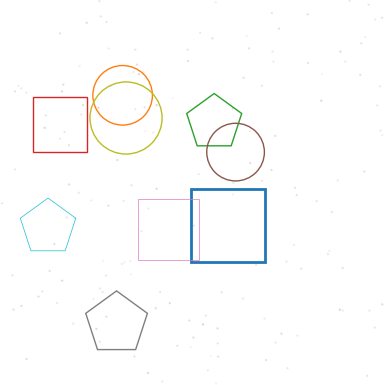[{"shape": "square", "thickness": 2, "radius": 0.48, "center": [0.592, 0.415]}, {"shape": "circle", "thickness": 1, "radius": 0.39, "center": [0.319, 0.752]}, {"shape": "pentagon", "thickness": 1, "radius": 0.38, "center": [0.556, 0.682]}, {"shape": "square", "thickness": 1, "radius": 0.36, "center": [0.156, 0.677]}, {"shape": "circle", "thickness": 1, "radius": 0.37, "center": [0.612, 0.605]}, {"shape": "square", "thickness": 0.5, "radius": 0.39, "center": [0.437, 0.404]}, {"shape": "pentagon", "thickness": 1, "radius": 0.42, "center": [0.303, 0.16]}, {"shape": "circle", "thickness": 1, "radius": 0.47, "center": [0.327, 0.694]}, {"shape": "pentagon", "thickness": 0.5, "radius": 0.38, "center": [0.125, 0.41]}]